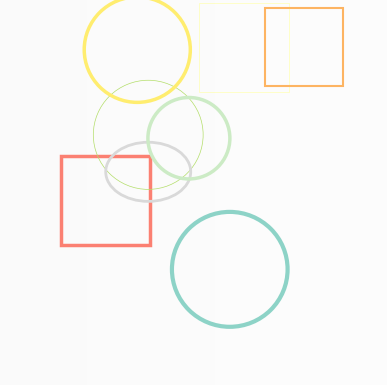[{"shape": "circle", "thickness": 3, "radius": 0.75, "center": [0.593, 0.3]}, {"shape": "square", "thickness": 0.5, "radius": 0.58, "center": [0.629, 0.876]}, {"shape": "square", "thickness": 2.5, "radius": 0.58, "center": [0.272, 0.48]}, {"shape": "square", "thickness": 1.5, "radius": 0.5, "center": [0.784, 0.878]}, {"shape": "circle", "thickness": 0.5, "radius": 0.71, "center": [0.383, 0.65]}, {"shape": "oval", "thickness": 2, "radius": 0.55, "center": [0.383, 0.554]}, {"shape": "circle", "thickness": 2.5, "radius": 0.53, "center": [0.487, 0.641]}, {"shape": "circle", "thickness": 2.5, "radius": 0.68, "center": [0.354, 0.871]}]